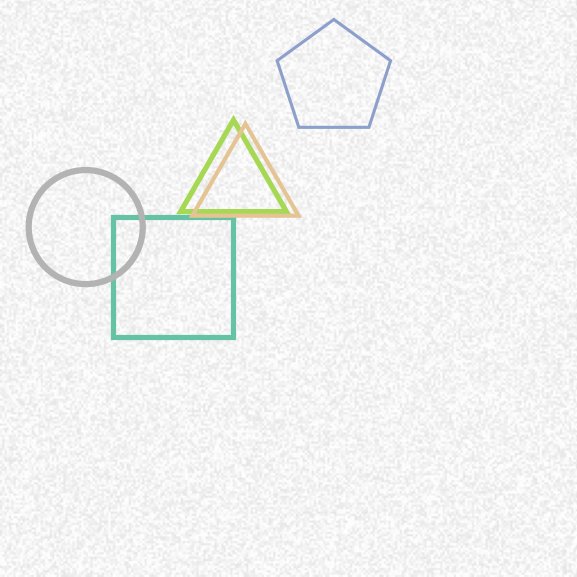[{"shape": "square", "thickness": 2.5, "radius": 0.52, "center": [0.3, 0.519]}, {"shape": "pentagon", "thickness": 1.5, "radius": 0.52, "center": [0.578, 0.862]}, {"shape": "triangle", "thickness": 2.5, "radius": 0.53, "center": [0.404, 0.686]}, {"shape": "triangle", "thickness": 2, "radius": 0.53, "center": [0.425, 0.679]}, {"shape": "circle", "thickness": 3, "radius": 0.49, "center": [0.148, 0.606]}]